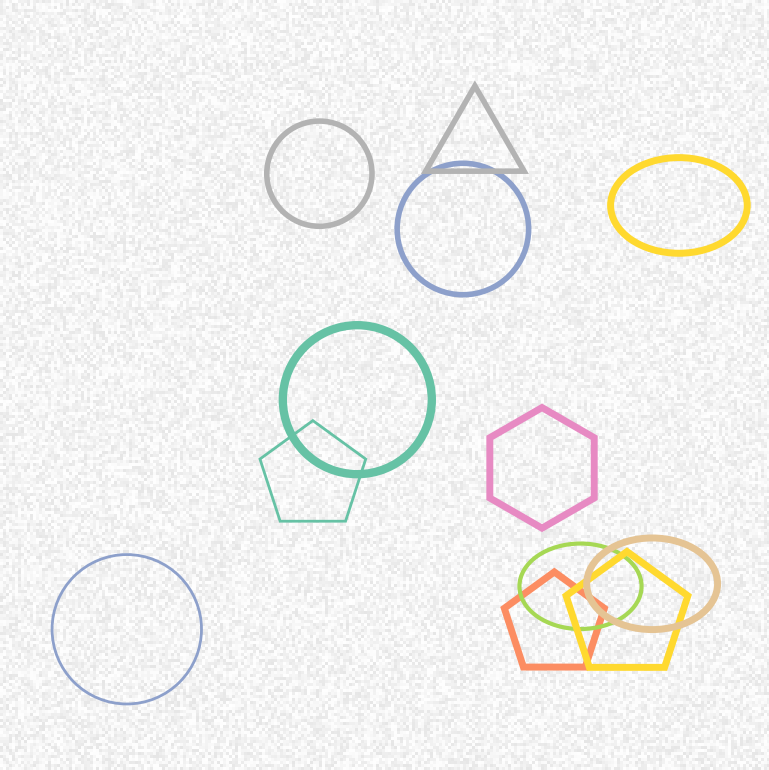[{"shape": "circle", "thickness": 3, "radius": 0.48, "center": [0.464, 0.481]}, {"shape": "pentagon", "thickness": 1, "radius": 0.36, "center": [0.406, 0.382]}, {"shape": "pentagon", "thickness": 2.5, "radius": 0.34, "center": [0.72, 0.189]}, {"shape": "circle", "thickness": 1, "radius": 0.49, "center": [0.165, 0.183]}, {"shape": "circle", "thickness": 2, "radius": 0.43, "center": [0.601, 0.703]}, {"shape": "hexagon", "thickness": 2.5, "radius": 0.39, "center": [0.704, 0.392]}, {"shape": "oval", "thickness": 1.5, "radius": 0.4, "center": [0.754, 0.239]}, {"shape": "oval", "thickness": 2.5, "radius": 0.44, "center": [0.882, 0.733]}, {"shape": "pentagon", "thickness": 2.5, "radius": 0.42, "center": [0.814, 0.201]}, {"shape": "oval", "thickness": 2.5, "radius": 0.42, "center": [0.847, 0.242]}, {"shape": "triangle", "thickness": 2, "radius": 0.37, "center": [0.617, 0.815]}, {"shape": "circle", "thickness": 2, "radius": 0.34, "center": [0.415, 0.774]}]